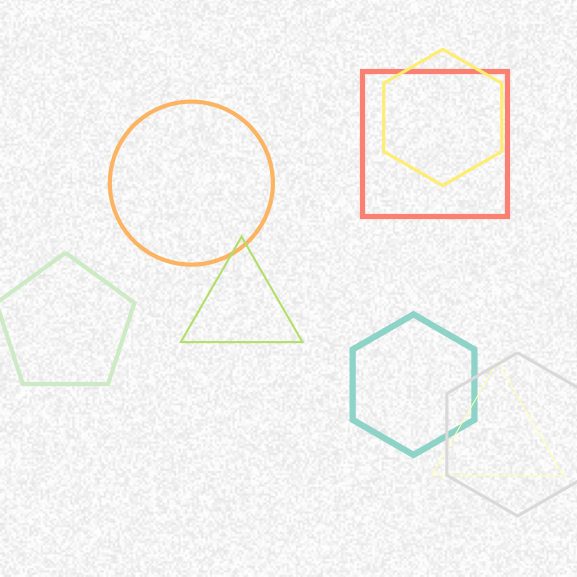[{"shape": "hexagon", "thickness": 3, "radius": 0.61, "center": [0.716, 0.333]}, {"shape": "triangle", "thickness": 0.5, "radius": 0.66, "center": [0.861, 0.241]}, {"shape": "square", "thickness": 2.5, "radius": 0.63, "center": [0.752, 0.751]}, {"shape": "circle", "thickness": 2, "radius": 0.71, "center": [0.331, 0.682]}, {"shape": "triangle", "thickness": 1, "radius": 0.61, "center": [0.418, 0.468]}, {"shape": "hexagon", "thickness": 1.5, "radius": 0.71, "center": [0.896, 0.247]}, {"shape": "pentagon", "thickness": 2, "radius": 0.63, "center": [0.113, 0.436]}, {"shape": "hexagon", "thickness": 1.5, "radius": 0.59, "center": [0.767, 0.796]}]